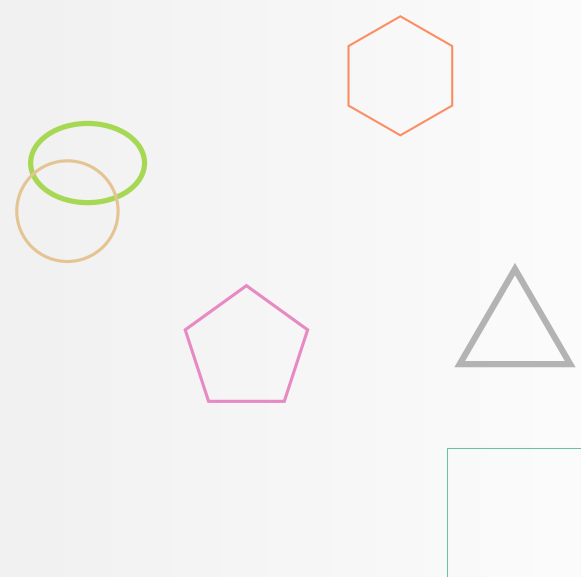[{"shape": "square", "thickness": 0.5, "radius": 0.58, "center": [0.885, 0.108]}, {"shape": "hexagon", "thickness": 1, "radius": 0.52, "center": [0.689, 0.868]}, {"shape": "pentagon", "thickness": 1.5, "radius": 0.55, "center": [0.424, 0.394]}, {"shape": "oval", "thickness": 2.5, "radius": 0.49, "center": [0.151, 0.717]}, {"shape": "circle", "thickness": 1.5, "radius": 0.44, "center": [0.116, 0.634]}, {"shape": "triangle", "thickness": 3, "radius": 0.55, "center": [0.886, 0.423]}]